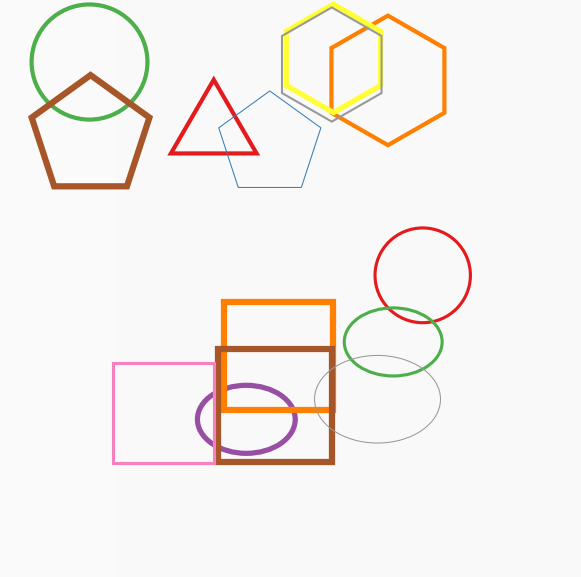[{"shape": "circle", "thickness": 1.5, "radius": 0.41, "center": [0.727, 0.522]}, {"shape": "triangle", "thickness": 2, "radius": 0.43, "center": [0.368, 0.776]}, {"shape": "pentagon", "thickness": 0.5, "radius": 0.46, "center": [0.464, 0.749]}, {"shape": "oval", "thickness": 1.5, "radius": 0.42, "center": [0.676, 0.407]}, {"shape": "circle", "thickness": 2, "radius": 0.5, "center": [0.154, 0.892]}, {"shape": "oval", "thickness": 2.5, "radius": 0.42, "center": [0.424, 0.273]}, {"shape": "square", "thickness": 3, "radius": 0.47, "center": [0.479, 0.383]}, {"shape": "hexagon", "thickness": 2, "radius": 0.56, "center": [0.667, 0.86]}, {"shape": "hexagon", "thickness": 2.5, "radius": 0.47, "center": [0.574, 0.898]}, {"shape": "square", "thickness": 3, "radius": 0.49, "center": [0.473, 0.297]}, {"shape": "pentagon", "thickness": 3, "radius": 0.53, "center": [0.156, 0.763]}, {"shape": "square", "thickness": 1.5, "radius": 0.43, "center": [0.282, 0.284]}, {"shape": "oval", "thickness": 0.5, "radius": 0.54, "center": [0.649, 0.308]}, {"shape": "hexagon", "thickness": 1, "radius": 0.49, "center": [0.571, 0.887]}]